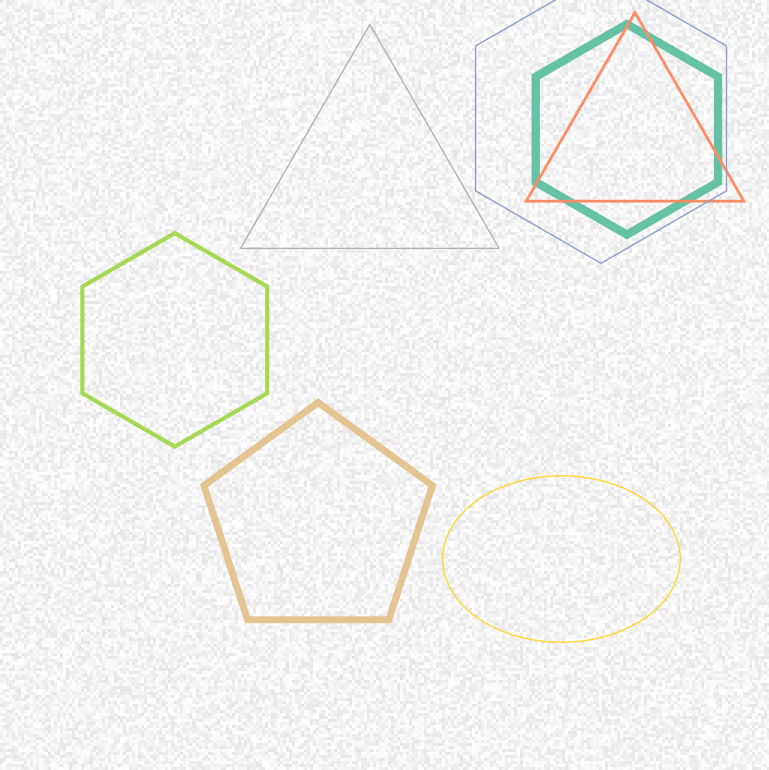[{"shape": "hexagon", "thickness": 3, "radius": 0.68, "center": [0.814, 0.832]}, {"shape": "triangle", "thickness": 1, "radius": 0.82, "center": [0.825, 0.82]}, {"shape": "hexagon", "thickness": 0.5, "radius": 0.94, "center": [0.781, 0.846]}, {"shape": "hexagon", "thickness": 1.5, "radius": 0.69, "center": [0.227, 0.559]}, {"shape": "oval", "thickness": 0.5, "radius": 0.77, "center": [0.729, 0.274]}, {"shape": "pentagon", "thickness": 2.5, "radius": 0.78, "center": [0.413, 0.321]}, {"shape": "triangle", "thickness": 0.5, "radius": 0.97, "center": [0.48, 0.774]}]